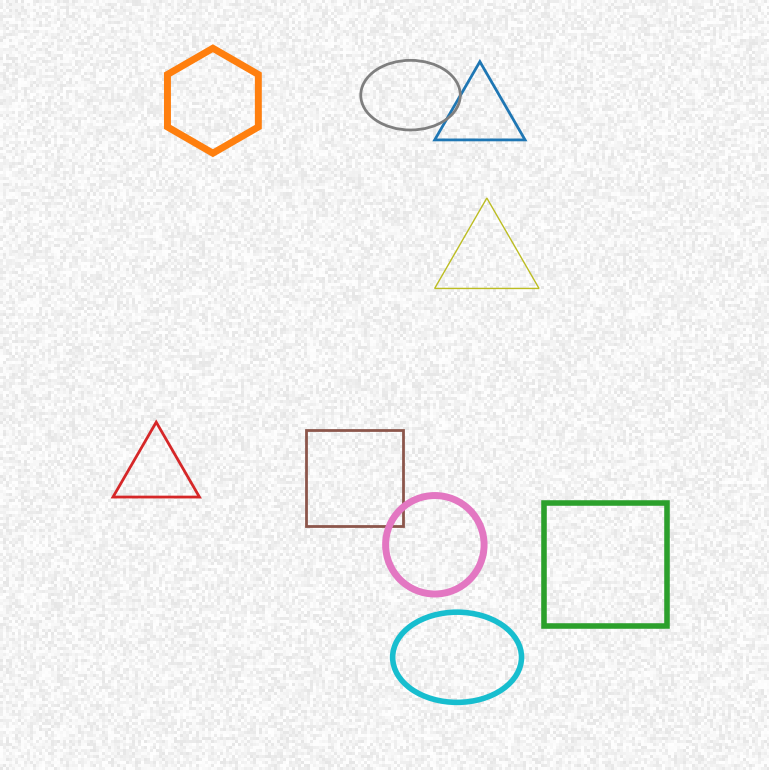[{"shape": "triangle", "thickness": 1, "radius": 0.34, "center": [0.623, 0.852]}, {"shape": "hexagon", "thickness": 2.5, "radius": 0.34, "center": [0.276, 0.869]}, {"shape": "square", "thickness": 2, "radius": 0.4, "center": [0.786, 0.267]}, {"shape": "triangle", "thickness": 1, "radius": 0.32, "center": [0.203, 0.387]}, {"shape": "square", "thickness": 1, "radius": 0.31, "center": [0.461, 0.379]}, {"shape": "circle", "thickness": 2.5, "radius": 0.32, "center": [0.565, 0.293]}, {"shape": "oval", "thickness": 1, "radius": 0.32, "center": [0.533, 0.876]}, {"shape": "triangle", "thickness": 0.5, "radius": 0.39, "center": [0.632, 0.665]}, {"shape": "oval", "thickness": 2, "radius": 0.42, "center": [0.594, 0.146]}]